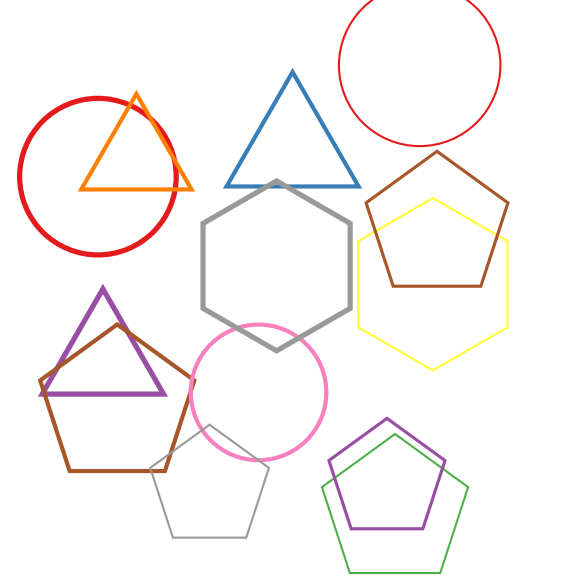[{"shape": "circle", "thickness": 2.5, "radius": 0.68, "center": [0.17, 0.693]}, {"shape": "circle", "thickness": 1, "radius": 0.7, "center": [0.727, 0.886]}, {"shape": "triangle", "thickness": 2, "radius": 0.66, "center": [0.507, 0.742]}, {"shape": "pentagon", "thickness": 1, "radius": 0.67, "center": [0.684, 0.115]}, {"shape": "pentagon", "thickness": 1.5, "radius": 0.53, "center": [0.67, 0.169]}, {"shape": "triangle", "thickness": 2.5, "radius": 0.61, "center": [0.178, 0.377]}, {"shape": "triangle", "thickness": 2, "radius": 0.55, "center": [0.236, 0.726]}, {"shape": "hexagon", "thickness": 1, "radius": 0.75, "center": [0.75, 0.507]}, {"shape": "pentagon", "thickness": 2, "radius": 0.7, "center": [0.203, 0.297]}, {"shape": "pentagon", "thickness": 1.5, "radius": 0.65, "center": [0.757, 0.608]}, {"shape": "circle", "thickness": 2, "radius": 0.59, "center": [0.448, 0.32]}, {"shape": "hexagon", "thickness": 2.5, "radius": 0.74, "center": [0.479, 0.539]}, {"shape": "pentagon", "thickness": 1, "radius": 0.54, "center": [0.363, 0.156]}]